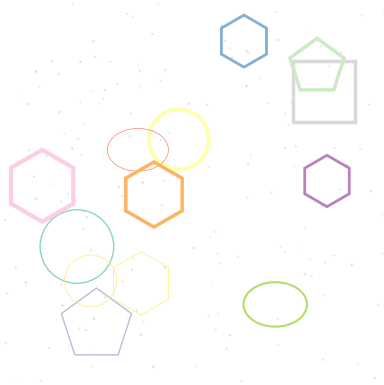[{"shape": "circle", "thickness": 1, "radius": 0.48, "center": [0.2, 0.36]}, {"shape": "circle", "thickness": 3, "radius": 0.39, "center": [0.465, 0.638]}, {"shape": "pentagon", "thickness": 1, "radius": 0.48, "center": [0.251, 0.156]}, {"shape": "oval", "thickness": 0.5, "radius": 0.4, "center": [0.358, 0.611]}, {"shape": "hexagon", "thickness": 2, "radius": 0.34, "center": [0.634, 0.893]}, {"shape": "hexagon", "thickness": 2.5, "radius": 0.42, "center": [0.4, 0.495]}, {"shape": "oval", "thickness": 1.5, "radius": 0.41, "center": [0.715, 0.209]}, {"shape": "hexagon", "thickness": 3, "radius": 0.47, "center": [0.11, 0.518]}, {"shape": "square", "thickness": 2.5, "radius": 0.4, "center": [0.841, 0.762]}, {"shape": "hexagon", "thickness": 2, "radius": 0.33, "center": [0.849, 0.53]}, {"shape": "pentagon", "thickness": 2.5, "radius": 0.37, "center": [0.823, 0.826]}, {"shape": "hexagon", "thickness": 0.5, "radius": 0.41, "center": [0.366, 0.264]}, {"shape": "circle", "thickness": 0.5, "radius": 0.34, "center": [0.235, 0.27]}]